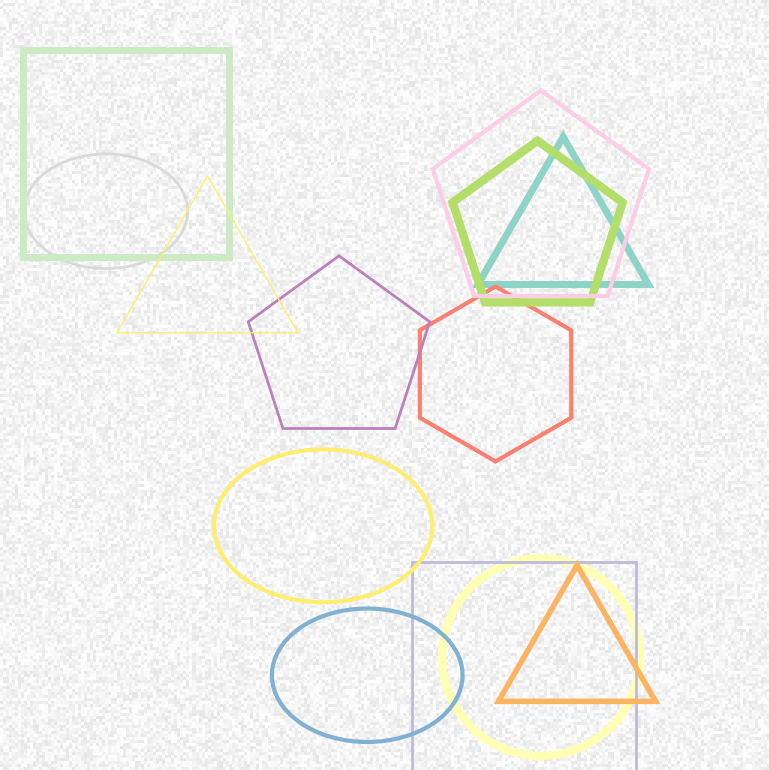[{"shape": "triangle", "thickness": 2.5, "radius": 0.64, "center": [0.731, 0.694]}, {"shape": "circle", "thickness": 3, "radius": 0.64, "center": [0.703, 0.147]}, {"shape": "square", "thickness": 1, "radius": 0.73, "center": [0.681, 0.124]}, {"shape": "hexagon", "thickness": 1.5, "radius": 0.57, "center": [0.644, 0.514]}, {"shape": "oval", "thickness": 1.5, "radius": 0.62, "center": [0.477, 0.123]}, {"shape": "triangle", "thickness": 2, "radius": 0.59, "center": [0.749, 0.148]}, {"shape": "pentagon", "thickness": 3, "radius": 0.58, "center": [0.698, 0.701]}, {"shape": "pentagon", "thickness": 1.5, "radius": 0.74, "center": [0.702, 0.735]}, {"shape": "oval", "thickness": 1, "radius": 0.53, "center": [0.138, 0.726]}, {"shape": "pentagon", "thickness": 1, "radius": 0.62, "center": [0.44, 0.544]}, {"shape": "square", "thickness": 2.5, "radius": 0.67, "center": [0.164, 0.801]}, {"shape": "triangle", "thickness": 0.5, "radius": 0.68, "center": [0.269, 0.636]}, {"shape": "oval", "thickness": 1.5, "radius": 0.71, "center": [0.42, 0.317]}]